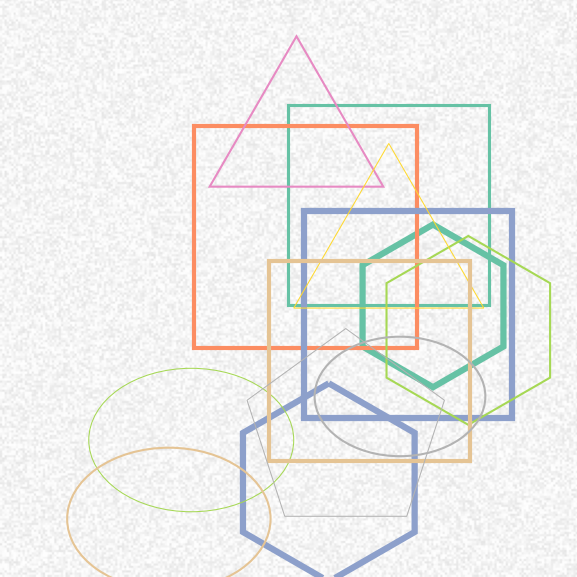[{"shape": "square", "thickness": 1.5, "radius": 0.87, "center": [0.672, 0.644]}, {"shape": "hexagon", "thickness": 3, "radius": 0.7, "center": [0.75, 0.469]}, {"shape": "square", "thickness": 2, "radius": 0.96, "center": [0.529, 0.589]}, {"shape": "square", "thickness": 3, "radius": 0.9, "center": [0.706, 0.454]}, {"shape": "hexagon", "thickness": 3, "radius": 0.86, "center": [0.569, 0.164]}, {"shape": "triangle", "thickness": 1, "radius": 0.87, "center": [0.513, 0.763]}, {"shape": "oval", "thickness": 0.5, "radius": 0.89, "center": [0.331, 0.237]}, {"shape": "hexagon", "thickness": 1, "radius": 0.82, "center": [0.811, 0.427]}, {"shape": "triangle", "thickness": 0.5, "radius": 0.95, "center": [0.673, 0.561]}, {"shape": "square", "thickness": 2, "radius": 0.87, "center": [0.64, 0.374]}, {"shape": "oval", "thickness": 1, "radius": 0.88, "center": [0.292, 0.101]}, {"shape": "pentagon", "thickness": 0.5, "radius": 0.9, "center": [0.599, 0.251]}, {"shape": "oval", "thickness": 1, "radius": 0.74, "center": [0.693, 0.313]}]